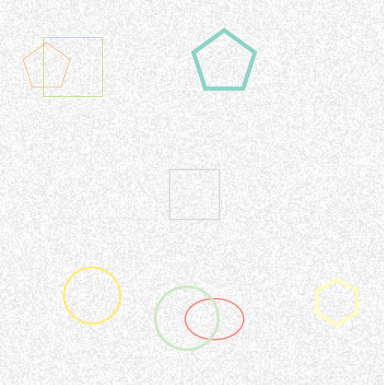[{"shape": "pentagon", "thickness": 3, "radius": 0.42, "center": [0.582, 0.838]}, {"shape": "hexagon", "thickness": 2, "radius": 0.29, "center": [0.875, 0.215]}, {"shape": "oval", "thickness": 1, "radius": 0.38, "center": [0.557, 0.171]}, {"shape": "pentagon", "thickness": 0.5, "radius": 0.32, "center": [0.121, 0.826]}, {"shape": "square", "thickness": 0.5, "radius": 0.38, "center": [0.189, 0.826]}, {"shape": "square", "thickness": 1, "radius": 0.33, "center": [0.503, 0.497]}, {"shape": "circle", "thickness": 2, "radius": 0.41, "center": [0.485, 0.174]}, {"shape": "circle", "thickness": 1.5, "radius": 0.36, "center": [0.239, 0.232]}]